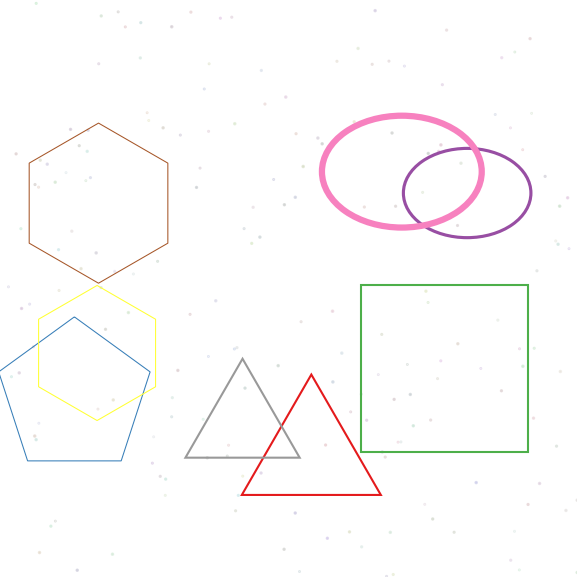[{"shape": "triangle", "thickness": 1, "radius": 0.69, "center": [0.539, 0.212]}, {"shape": "pentagon", "thickness": 0.5, "radius": 0.69, "center": [0.129, 0.313]}, {"shape": "square", "thickness": 1, "radius": 0.72, "center": [0.77, 0.361]}, {"shape": "oval", "thickness": 1.5, "radius": 0.55, "center": [0.809, 0.665]}, {"shape": "hexagon", "thickness": 0.5, "radius": 0.58, "center": [0.168, 0.388]}, {"shape": "hexagon", "thickness": 0.5, "radius": 0.69, "center": [0.171, 0.647]}, {"shape": "oval", "thickness": 3, "radius": 0.69, "center": [0.696, 0.702]}, {"shape": "triangle", "thickness": 1, "radius": 0.57, "center": [0.42, 0.264]}]